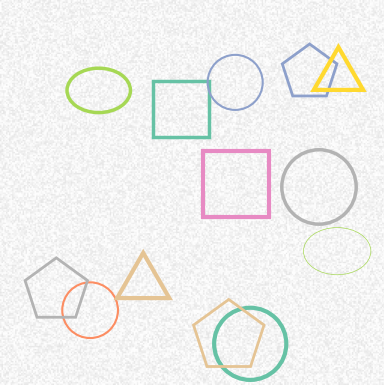[{"shape": "square", "thickness": 2.5, "radius": 0.36, "center": [0.469, 0.718]}, {"shape": "circle", "thickness": 3, "radius": 0.47, "center": [0.65, 0.107]}, {"shape": "circle", "thickness": 1.5, "radius": 0.36, "center": [0.234, 0.194]}, {"shape": "circle", "thickness": 1.5, "radius": 0.36, "center": [0.611, 0.786]}, {"shape": "pentagon", "thickness": 2, "radius": 0.37, "center": [0.804, 0.811]}, {"shape": "square", "thickness": 3, "radius": 0.43, "center": [0.614, 0.523]}, {"shape": "oval", "thickness": 2.5, "radius": 0.41, "center": [0.256, 0.765]}, {"shape": "oval", "thickness": 0.5, "radius": 0.44, "center": [0.876, 0.348]}, {"shape": "triangle", "thickness": 3, "radius": 0.37, "center": [0.879, 0.803]}, {"shape": "triangle", "thickness": 3, "radius": 0.39, "center": [0.372, 0.265]}, {"shape": "pentagon", "thickness": 2, "radius": 0.48, "center": [0.594, 0.126]}, {"shape": "circle", "thickness": 2.5, "radius": 0.48, "center": [0.829, 0.514]}, {"shape": "pentagon", "thickness": 2, "radius": 0.43, "center": [0.146, 0.245]}]